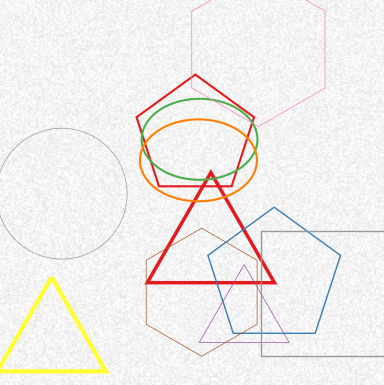[{"shape": "triangle", "thickness": 2.5, "radius": 0.95, "center": [0.548, 0.361]}, {"shape": "pentagon", "thickness": 1.5, "radius": 0.8, "center": [0.507, 0.646]}, {"shape": "pentagon", "thickness": 1, "radius": 0.91, "center": [0.712, 0.281]}, {"shape": "oval", "thickness": 1.5, "radius": 0.75, "center": [0.518, 0.638]}, {"shape": "triangle", "thickness": 0.5, "radius": 0.67, "center": [0.634, 0.178]}, {"shape": "oval", "thickness": 1.5, "radius": 0.76, "center": [0.515, 0.584]}, {"shape": "triangle", "thickness": 3, "radius": 0.82, "center": [0.134, 0.117]}, {"shape": "hexagon", "thickness": 0.5, "radius": 0.83, "center": [0.524, 0.241]}, {"shape": "hexagon", "thickness": 0.5, "radius": 1.0, "center": [0.671, 0.871]}, {"shape": "circle", "thickness": 0.5, "radius": 0.85, "center": [0.16, 0.497]}, {"shape": "square", "thickness": 1, "radius": 0.81, "center": [0.839, 0.238]}]